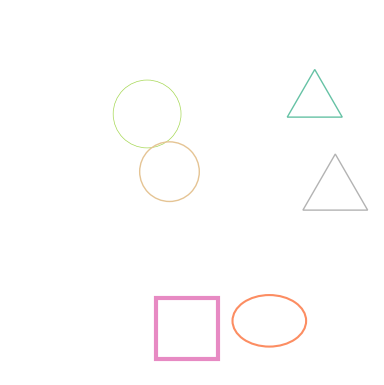[{"shape": "triangle", "thickness": 1, "radius": 0.41, "center": [0.818, 0.737]}, {"shape": "oval", "thickness": 1.5, "radius": 0.48, "center": [0.7, 0.167]}, {"shape": "square", "thickness": 3, "radius": 0.4, "center": [0.486, 0.147]}, {"shape": "circle", "thickness": 0.5, "radius": 0.44, "center": [0.382, 0.704]}, {"shape": "circle", "thickness": 1, "radius": 0.39, "center": [0.44, 0.554]}, {"shape": "triangle", "thickness": 1, "radius": 0.49, "center": [0.871, 0.503]}]